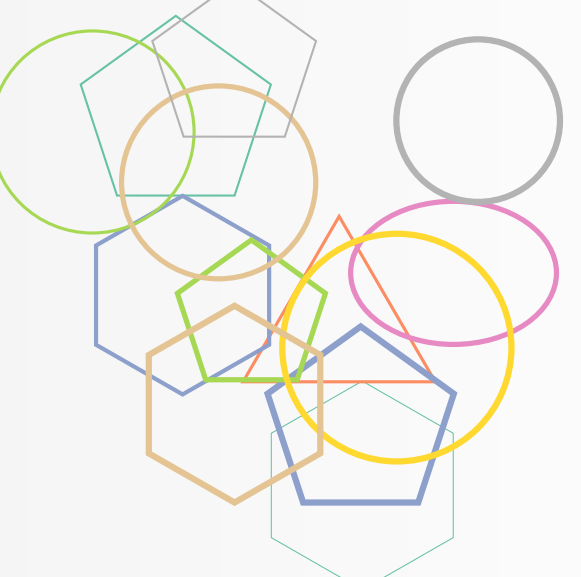[{"shape": "hexagon", "thickness": 0.5, "radius": 0.9, "center": [0.623, 0.159]}, {"shape": "pentagon", "thickness": 1, "radius": 0.86, "center": [0.302, 0.8]}, {"shape": "triangle", "thickness": 1.5, "radius": 0.95, "center": [0.583, 0.434]}, {"shape": "pentagon", "thickness": 3, "radius": 0.84, "center": [0.621, 0.265]}, {"shape": "hexagon", "thickness": 2, "radius": 0.86, "center": [0.314, 0.488]}, {"shape": "oval", "thickness": 2.5, "radius": 0.89, "center": [0.78, 0.527]}, {"shape": "pentagon", "thickness": 2.5, "radius": 0.67, "center": [0.433, 0.45]}, {"shape": "circle", "thickness": 1.5, "radius": 0.87, "center": [0.159, 0.771]}, {"shape": "circle", "thickness": 3, "radius": 0.99, "center": [0.683, 0.397]}, {"shape": "hexagon", "thickness": 3, "radius": 0.85, "center": [0.404, 0.299]}, {"shape": "circle", "thickness": 2.5, "radius": 0.84, "center": [0.376, 0.683]}, {"shape": "circle", "thickness": 3, "radius": 0.7, "center": [0.823, 0.79]}, {"shape": "pentagon", "thickness": 1, "radius": 0.74, "center": [0.403, 0.882]}]